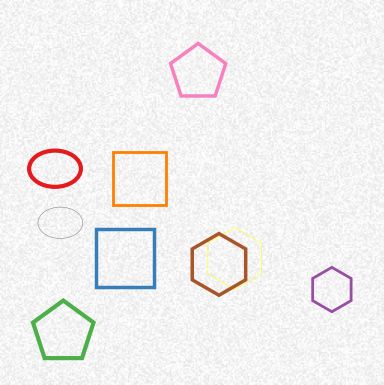[{"shape": "oval", "thickness": 3, "radius": 0.34, "center": [0.143, 0.562]}, {"shape": "square", "thickness": 2.5, "radius": 0.38, "center": [0.325, 0.33]}, {"shape": "pentagon", "thickness": 3, "radius": 0.41, "center": [0.164, 0.137]}, {"shape": "hexagon", "thickness": 2, "radius": 0.29, "center": [0.862, 0.248]}, {"shape": "square", "thickness": 2, "radius": 0.34, "center": [0.362, 0.537]}, {"shape": "hexagon", "thickness": 0.5, "radius": 0.4, "center": [0.61, 0.328]}, {"shape": "hexagon", "thickness": 2.5, "radius": 0.4, "center": [0.569, 0.313]}, {"shape": "pentagon", "thickness": 2.5, "radius": 0.38, "center": [0.515, 0.812]}, {"shape": "oval", "thickness": 0.5, "radius": 0.29, "center": [0.157, 0.421]}]